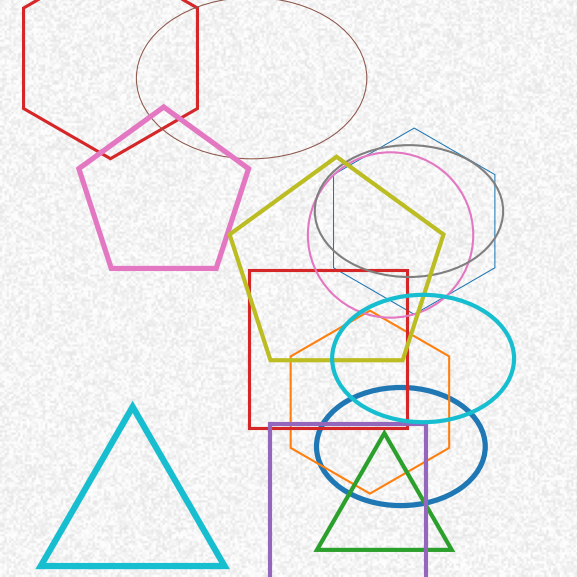[{"shape": "oval", "thickness": 2.5, "radius": 0.73, "center": [0.694, 0.226]}, {"shape": "hexagon", "thickness": 0.5, "radius": 0.81, "center": [0.717, 0.616]}, {"shape": "hexagon", "thickness": 1, "radius": 0.79, "center": [0.641, 0.303]}, {"shape": "triangle", "thickness": 2, "radius": 0.67, "center": [0.666, 0.114]}, {"shape": "hexagon", "thickness": 1.5, "radius": 0.87, "center": [0.191, 0.898]}, {"shape": "square", "thickness": 1.5, "radius": 0.68, "center": [0.569, 0.395]}, {"shape": "square", "thickness": 2, "radius": 0.68, "center": [0.603, 0.129]}, {"shape": "oval", "thickness": 0.5, "radius": 1.0, "center": [0.436, 0.864]}, {"shape": "circle", "thickness": 1, "radius": 0.72, "center": [0.676, 0.592]}, {"shape": "pentagon", "thickness": 2.5, "radius": 0.77, "center": [0.283, 0.659]}, {"shape": "oval", "thickness": 1, "radius": 0.82, "center": [0.708, 0.634]}, {"shape": "pentagon", "thickness": 2, "radius": 0.97, "center": [0.583, 0.533]}, {"shape": "triangle", "thickness": 3, "radius": 0.92, "center": [0.23, 0.111]}, {"shape": "oval", "thickness": 2, "radius": 0.79, "center": [0.733, 0.378]}]